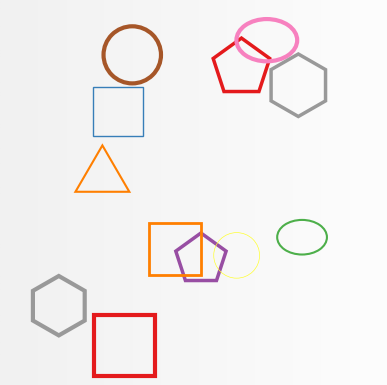[{"shape": "pentagon", "thickness": 2.5, "radius": 0.38, "center": [0.623, 0.824]}, {"shape": "square", "thickness": 3, "radius": 0.4, "center": [0.321, 0.103]}, {"shape": "square", "thickness": 1, "radius": 0.32, "center": [0.304, 0.71]}, {"shape": "oval", "thickness": 1.5, "radius": 0.32, "center": [0.78, 0.384]}, {"shape": "pentagon", "thickness": 2.5, "radius": 0.34, "center": [0.519, 0.327]}, {"shape": "triangle", "thickness": 1.5, "radius": 0.4, "center": [0.264, 0.542]}, {"shape": "square", "thickness": 2, "radius": 0.34, "center": [0.452, 0.353]}, {"shape": "circle", "thickness": 0.5, "radius": 0.3, "center": [0.611, 0.337]}, {"shape": "circle", "thickness": 3, "radius": 0.37, "center": [0.341, 0.858]}, {"shape": "oval", "thickness": 3, "radius": 0.39, "center": [0.689, 0.896]}, {"shape": "hexagon", "thickness": 3, "radius": 0.39, "center": [0.152, 0.206]}, {"shape": "hexagon", "thickness": 2.5, "radius": 0.41, "center": [0.77, 0.779]}]